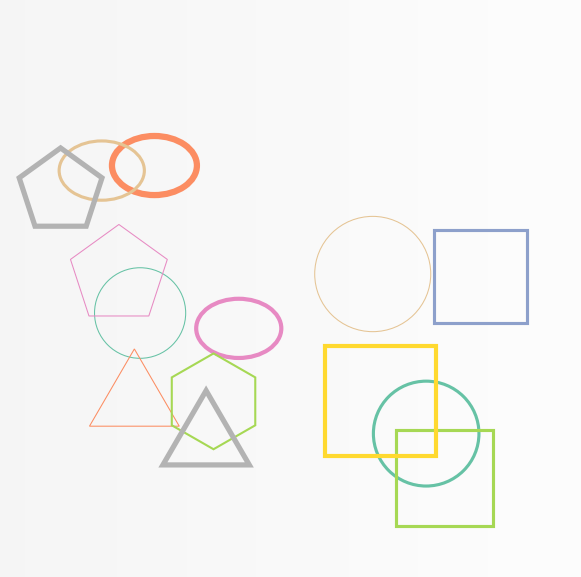[{"shape": "circle", "thickness": 1.5, "radius": 0.45, "center": [0.733, 0.248]}, {"shape": "circle", "thickness": 0.5, "radius": 0.39, "center": [0.241, 0.457]}, {"shape": "oval", "thickness": 3, "radius": 0.37, "center": [0.266, 0.713]}, {"shape": "triangle", "thickness": 0.5, "radius": 0.45, "center": [0.231, 0.306]}, {"shape": "square", "thickness": 1.5, "radius": 0.4, "center": [0.827, 0.521]}, {"shape": "pentagon", "thickness": 0.5, "radius": 0.44, "center": [0.205, 0.523]}, {"shape": "oval", "thickness": 2, "radius": 0.37, "center": [0.411, 0.431]}, {"shape": "square", "thickness": 1.5, "radius": 0.41, "center": [0.765, 0.172]}, {"shape": "hexagon", "thickness": 1, "radius": 0.41, "center": [0.367, 0.304]}, {"shape": "square", "thickness": 2, "radius": 0.48, "center": [0.655, 0.305]}, {"shape": "circle", "thickness": 0.5, "radius": 0.5, "center": [0.641, 0.525]}, {"shape": "oval", "thickness": 1.5, "radius": 0.37, "center": [0.175, 0.704]}, {"shape": "pentagon", "thickness": 2.5, "radius": 0.37, "center": [0.104, 0.668]}, {"shape": "triangle", "thickness": 2.5, "radius": 0.43, "center": [0.355, 0.237]}]